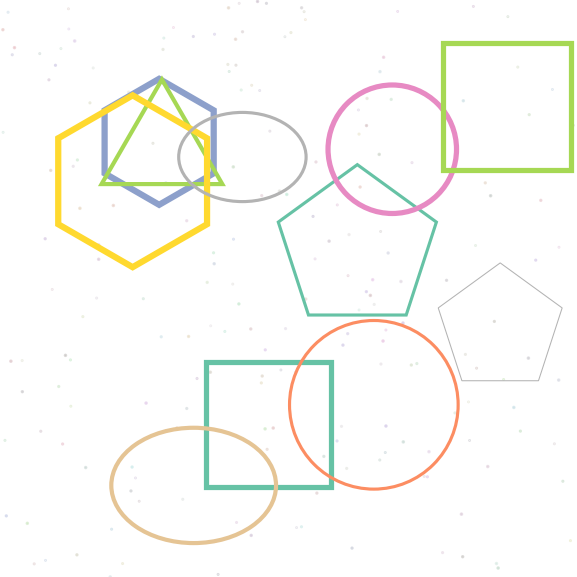[{"shape": "square", "thickness": 2.5, "radius": 0.54, "center": [0.465, 0.264]}, {"shape": "pentagon", "thickness": 1.5, "radius": 0.72, "center": [0.619, 0.57]}, {"shape": "circle", "thickness": 1.5, "radius": 0.73, "center": [0.647, 0.298]}, {"shape": "hexagon", "thickness": 3, "radius": 0.55, "center": [0.276, 0.754]}, {"shape": "circle", "thickness": 2.5, "radius": 0.56, "center": [0.679, 0.741]}, {"shape": "triangle", "thickness": 2, "radius": 0.6, "center": [0.28, 0.741]}, {"shape": "square", "thickness": 2.5, "radius": 0.55, "center": [0.879, 0.815]}, {"shape": "hexagon", "thickness": 3, "radius": 0.74, "center": [0.23, 0.685]}, {"shape": "oval", "thickness": 2, "radius": 0.71, "center": [0.335, 0.159]}, {"shape": "pentagon", "thickness": 0.5, "radius": 0.56, "center": [0.866, 0.431]}, {"shape": "oval", "thickness": 1.5, "radius": 0.55, "center": [0.42, 0.727]}]